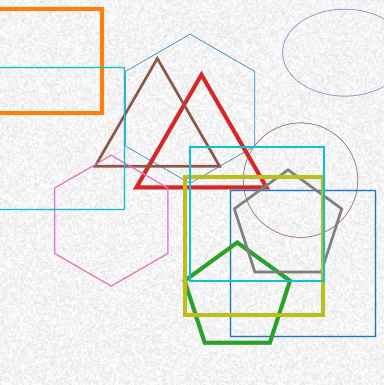[{"shape": "hexagon", "thickness": 0.5, "radius": 0.97, "center": [0.494, 0.717]}, {"shape": "square", "thickness": 1, "radius": 0.95, "center": [0.786, 0.317]}, {"shape": "square", "thickness": 3, "radius": 0.68, "center": [0.13, 0.841]}, {"shape": "pentagon", "thickness": 3, "radius": 0.72, "center": [0.616, 0.226]}, {"shape": "triangle", "thickness": 3, "radius": 0.98, "center": [0.523, 0.611]}, {"shape": "oval", "thickness": 0.5, "radius": 0.81, "center": [0.895, 0.863]}, {"shape": "triangle", "thickness": 2, "radius": 0.93, "center": [0.409, 0.662]}, {"shape": "circle", "thickness": 0.5, "radius": 0.74, "center": [0.781, 0.532]}, {"shape": "hexagon", "thickness": 1, "radius": 0.85, "center": [0.289, 0.427]}, {"shape": "pentagon", "thickness": 2, "radius": 0.73, "center": [0.748, 0.412]}, {"shape": "square", "thickness": 3, "radius": 0.9, "center": [0.66, 0.361]}, {"shape": "square", "thickness": 1.5, "radius": 0.87, "center": [0.667, 0.445]}, {"shape": "square", "thickness": 1, "radius": 0.92, "center": [0.138, 0.642]}]